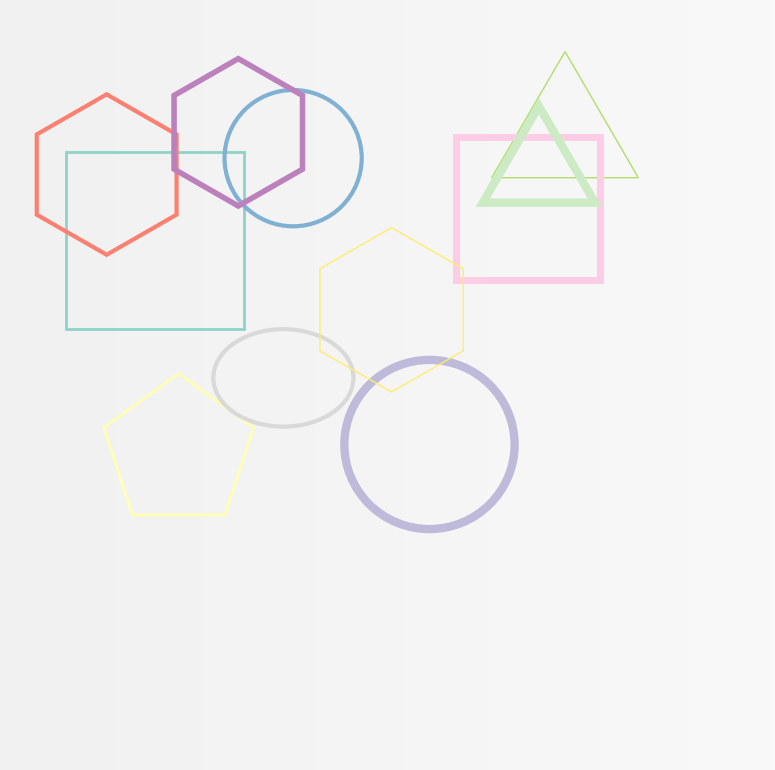[{"shape": "square", "thickness": 1, "radius": 0.57, "center": [0.199, 0.687]}, {"shape": "pentagon", "thickness": 1, "radius": 0.51, "center": [0.231, 0.413]}, {"shape": "circle", "thickness": 3, "radius": 0.55, "center": [0.554, 0.423]}, {"shape": "hexagon", "thickness": 1.5, "radius": 0.52, "center": [0.138, 0.773]}, {"shape": "circle", "thickness": 1.5, "radius": 0.44, "center": [0.378, 0.795]}, {"shape": "triangle", "thickness": 0.5, "radius": 0.55, "center": [0.729, 0.824]}, {"shape": "square", "thickness": 2.5, "radius": 0.46, "center": [0.681, 0.729]}, {"shape": "oval", "thickness": 1.5, "radius": 0.45, "center": [0.366, 0.509]}, {"shape": "hexagon", "thickness": 2, "radius": 0.48, "center": [0.307, 0.828]}, {"shape": "triangle", "thickness": 3, "radius": 0.42, "center": [0.695, 0.779]}, {"shape": "hexagon", "thickness": 0.5, "radius": 0.53, "center": [0.505, 0.598]}]